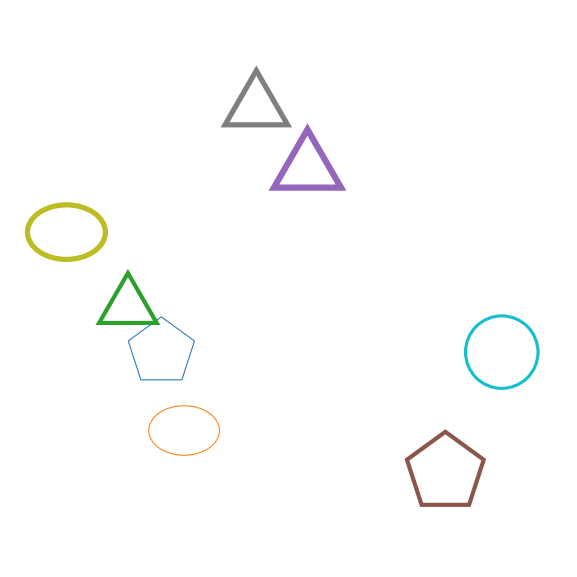[{"shape": "pentagon", "thickness": 0.5, "radius": 0.3, "center": [0.279, 0.39]}, {"shape": "oval", "thickness": 0.5, "radius": 0.31, "center": [0.319, 0.254]}, {"shape": "triangle", "thickness": 2, "radius": 0.29, "center": [0.221, 0.469]}, {"shape": "triangle", "thickness": 3, "radius": 0.34, "center": [0.532, 0.708]}, {"shape": "pentagon", "thickness": 2, "radius": 0.35, "center": [0.771, 0.182]}, {"shape": "triangle", "thickness": 2.5, "radius": 0.31, "center": [0.444, 0.814]}, {"shape": "oval", "thickness": 2.5, "radius": 0.34, "center": [0.115, 0.597]}, {"shape": "circle", "thickness": 1.5, "radius": 0.31, "center": [0.869, 0.389]}]